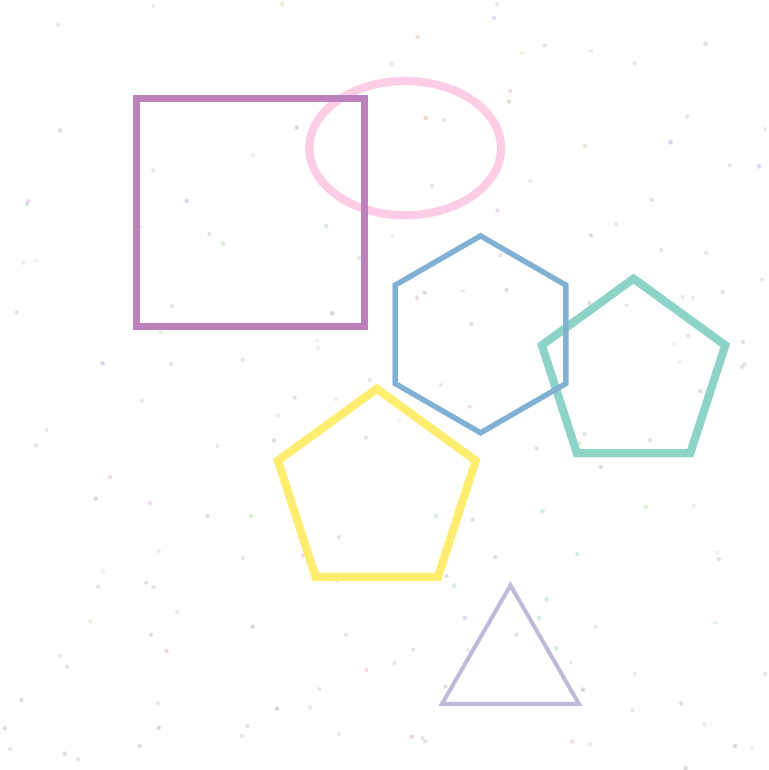[{"shape": "pentagon", "thickness": 3, "radius": 0.63, "center": [0.823, 0.513]}, {"shape": "triangle", "thickness": 1.5, "radius": 0.51, "center": [0.663, 0.137]}, {"shape": "hexagon", "thickness": 2, "radius": 0.64, "center": [0.624, 0.566]}, {"shape": "oval", "thickness": 3, "radius": 0.62, "center": [0.526, 0.808]}, {"shape": "square", "thickness": 2.5, "radius": 0.74, "center": [0.325, 0.725]}, {"shape": "pentagon", "thickness": 3, "radius": 0.68, "center": [0.489, 0.36]}]